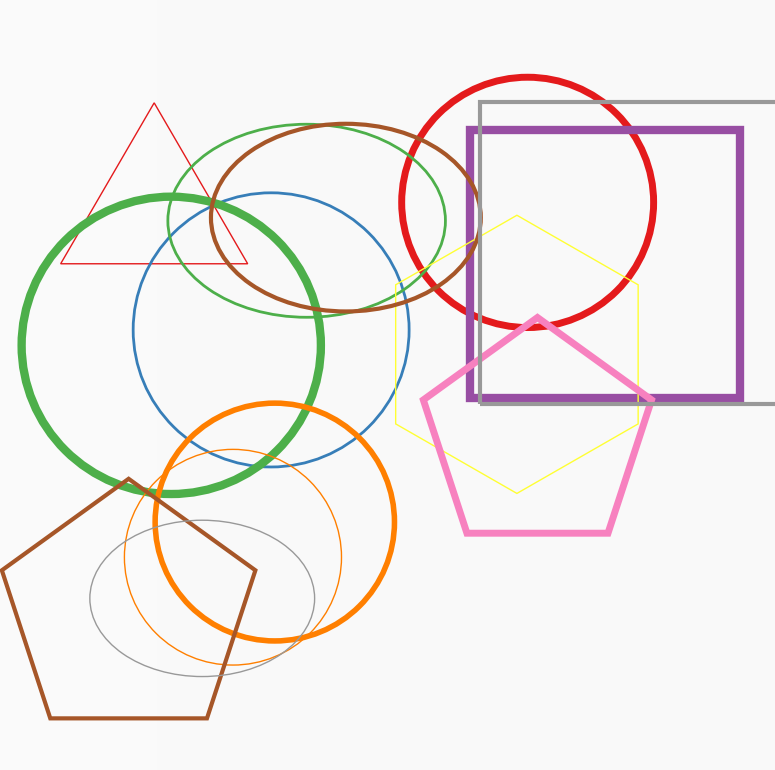[{"shape": "circle", "thickness": 2.5, "radius": 0.81, "center": [0.681, 0.737]}, {"shape": "triangle", "thickness": 0.5, "radius": 0.7, "center": [0.199, 0.727]}, {"shape": "circle", "thickness": 1, "radius": 0.89, "center": [0.35, 0.572]}, {"shape": "circle", "thickness": 3, "radius": 0.97, "center": [0.221, 0.551]}, {"shape": "oval", "thickness": 1, "radius": 0.9, "center": [0.396, 0.713]}, {"shape": "square", "thickness": 3, "radius": 0.87, "center": [0.781, 0.657]}, {"shape": "circle", "thickness": 0.5, "radius": 0.7, "center": [0.301, 0.276]}, {"shape": "circle", "thickness": 2, "radius": 0.77, "center": [0.355, 0.322]}, {"shape": "hexagon", "thickness": 0.5, "radius": 0.9, "center": [0.667, 0.54]}, {"shape": "oval", "thickness": 1.5, "radius": 0.87, "center": [0.446, 0.717]}, {"shape": "pentagon", "thickness": 1.5, "radius": 0.86, "center": [0.166, 0.206]}, {"shape": "pentagon", "thickness": 2.5, "radius": 0.77, "center": [0.693, 0.433]}, {"shape": "oval", "thickness": 0.5, "radius": 0.73, "center": [0.261, 0.223]}, {"shape": "square", "thickness": 1.5, "radius": 0.98, "center": [0.816, 0.671]}]